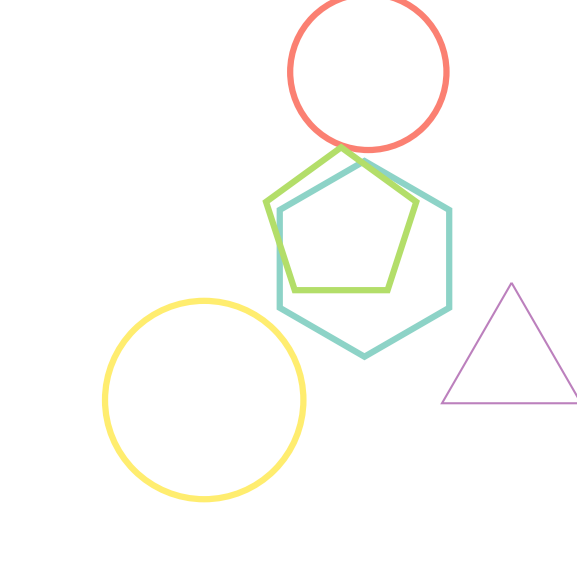[{"shape": "hexagon", "thickness": 3, "radius": 0.85, "center": [0.631, 0.551]}, {"shape": "circle", "thickness": 3, "radius": 0.68, "center": [0.638, 0.875]}, {"shape": "pentagon", "thickness": 3, "radius": 0.68, "center": [0.591, 0.607]}, {"shape": "triangle", "thickness": 1, "radius": 0.7, "center": [0.886, 0.37]}, {"shape": "circle", "thickness": 3, "radius": 0.86, "center": [0.354, 0.306]}]